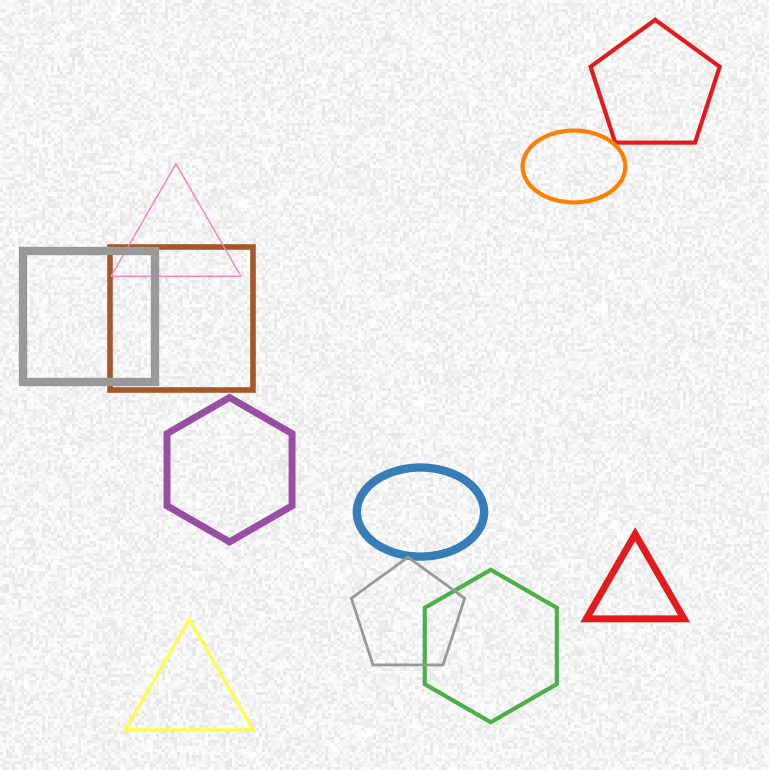[{"shape": "triangle", "thickness": 2.5, "radius": 0.37, "center": [0.825, 0.233]}, {"shape": "pentagon", "thickness": 1.5, "radius": 0.44, "center": [0.851, 0.886]}, {"shape": "oval", "thickness": 3, "radius": 0.41, "center": [0.546, 0.335]}, {"shape": "hexagon", "thickness": 1.5, "radius": 0.5, "center": [0.637, 0.161]}, {"shape": "hexagon", "thickness": 2.5, "radius": 0.47, "center": [0.298, 0.39]}, {"shape": "oval", "thickness": 1.5, "radius": 0.33, "center": [0.745, 0.784]}, {"shape": "triangle", "thickness": 1, "radius": 0.48, "center": [0.246, 0.1]}, {"shape": "square", "thickness": 2, "radius": 0.47, "center": [0.235, 0.586]}, {"shape": "triangle", "thickness": 0.5, "radius": 0.49, "center": [0.229, 0.69]}, {"shape": "square", "thickness": 3, "radius": 0.43, "center": [0.115, 0.589]}, {"shape": "pentagon", "thickness": 1, "radius": 0.39, "center": [0.53, 0.199]}]